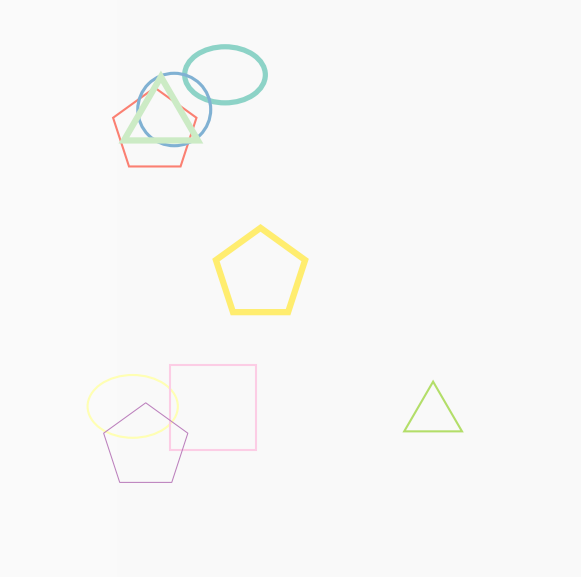[{"shape": "oval", "thickness": 2.5, "radius": 0.35, "center": [0.387, 0.87]}, {"shape": "oval", "thickness": 1, "radius": 0.39, "center": [0.228, 0.295]}, {"shape": "pentagon", "thickness": 1, "radius": 0.38, "center": [0.266, 0.772]}, {"shape": "circle", "thickness": 1.5, "radius": 0.31, "center": [0.3, 0.81]}, {"shape": "triangle", "thickness": 1, "radius": 0.29, "center": [0.745, 0.281]}, {"shape": "square", "thickness": 1, "radius": 0.37, "center": [0.366, 0.293]}, {"shape": "pentagon", "thickness": 0.5, "radius": 0.38, "center": [0.251, 0.225]}, {"shape": "triangle", "thickness": 3, "radius": 0.37, "center": [0.277, 0.793]}, {"shape": "pentagon", "thickness": 3, "radius": 0.4, "center": [0.448, 0.524]}]